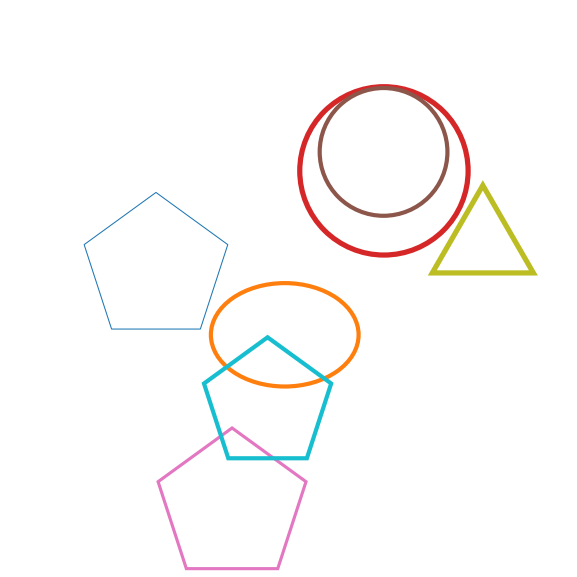[{"shape": "pentagon", "thickness": 0.5, "radius": 0.65, "center": [0.27, 0.535]}, {"shape": "oval", "thickness": 2, "radius": 0.64, "center": [0.493, 0.419]}, {"shape": "circle", "thickness": 2.5, "radius": 0.73, "center": [0.665, 0.703]}, {"shape": "circle", "thickness": 2, "radius": 0.55, "center": [0.664, 0.736]}, {"shape": "pentagon", "thickness": 1.5, "radius": 0.67, "center": [0.402, 0.123]}, {"shape": "triangle", "thickness": 2.5, "radius": 0.51, "center": [0.836, 0.577]}, {"shape": "pentagon", "thickness": 2, "radius": 0.58, "center": [0.463, 0.299]}]